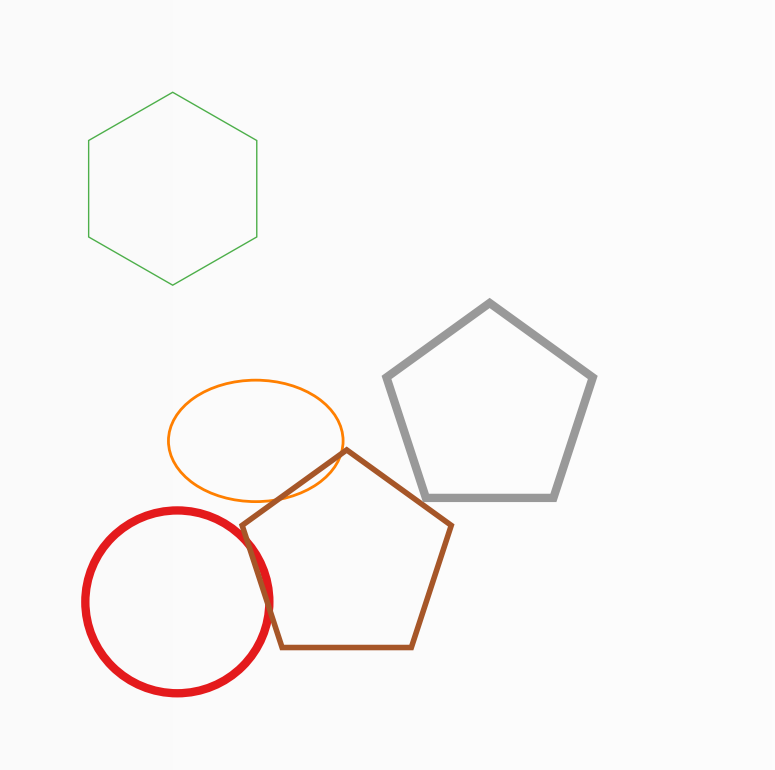[{"shape": "circle", "thickness": 3, "radius": 0.59, "center": [0.229, 0.218]}, {"shape": "hexagon", "thickness": 0.5, "radius": 0.63, "center": [0.223, 0.755]}, {"shape": "oval", "thickness": 1, "radius": 0.56, "center": [0.33, 0.427]}, {"shape": "pentagon", "thickness": 2, "radius": 0.71, "center": [0.447, 0.274]}, {"shape": "pentagon", "thickness": 3, "radius": 0.7, "center": [0.632, 0.467]}]